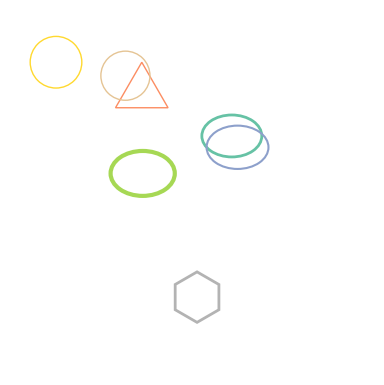[{"shape": "oval", "thickness": 2, "radius": 0.39, "center": [0.602, 0.647]}, {"shape": "triangle", "thickness": 1, "radius": 0.39, "center": [0.368, 0.76]}, {"shape": "oval", "thickness": 1.5, "radius": 0.4, "center": [0.617, 0.617]}, {"shape": "oval", "thickness": 3, "radius": 0.42, "center": [0.371, 0.55]}, {"shape": "circle", "thickness": 1, "radius": 0.34, "center": [0.145, 0.838]}, {"shape": "circle", "thickness": 1, "radius": 0.32, "center": [0.326, 0.803]}, {"shape": "hexagon", "thickness": 2, "radius": 0.33, "center": [0.512, 0.228]}]